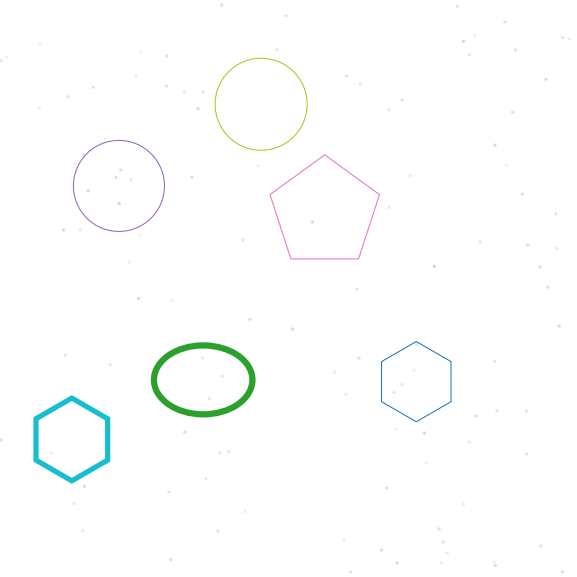[{"shape": "hexagon", "thickness": 0.5, "radius": 0.35, "center": [0.721, 0.338]}, {"shape": "oval", "thickness": 3, "radius": 0.43, "center": [0.352, 0.341]}, {"shape": "circle", "thickness": 0.5, "radius": 0.39, "center": [0.206, 0.677]}, {"shape": "pentagon", "thickness": 0.5, "radius": 0.5, "center": [0.562, 0.631]}, {"shape": "circle", "thickness": 0.5, "radius": 0.4, "center": [0.452, 0.819]}, {"shape": "hexagon", "thickness": 2.5, "radius": 0.36, "center": [0.124, 0.238]}]